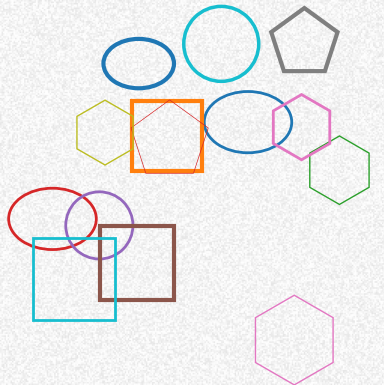[{"shape": "oval", "thickness": 3, "radius": 0.46, "center": [0.36, 0.835]}, {"shape": "oval", "thickness": 2, "radius": 0.57, "center": [0.644, 0.683]}, {"shape": "square", "thickness": 3, "radius": 0.45, "center": [0.434, 0.646]}, {"shape": "hexagon", "thickness": 1, "radius": 0.44, "center": [0.882, 0.558]}, {"shape": "pentagon", "thickness": 0.5, "radius": 0.53, "center": [0.441, 0.635]}, {"shape": "oval", "thickness": 2, "radius": 0.57, "center": [0.136, 0.431]}, {"shape": "circle", "thickness": 2, "radius": 0.44, "center": [0.258, 0.415]}, {"shape": "square", "thickness": 3, "radius": 0.48, "center": [0.355, 0.316]}, {"shape": "hexagon", "thickness": 1, "radius": 0.58, "center": [0.764, 0.117]}, {"shape": "hexagon", "thickness": 2, "radius": 0.42, "center": [0.783, 0.67]}, {"shape": "pentagon", "thickness": 3, "radius": 0.45, "center": [0.791, 0.889]}, {"shape": "hexagon", "thickness": 1, "radius": 0.42, "center": [0.273, 0.656]}, {"shape": "square", "thickness": 2, "radius": 0.54, "center": [0.192, 0.275]}, {"shape": "circle", "thickness": 2.5, "radius": 0.49, "center": [0.575, 0.886]}]